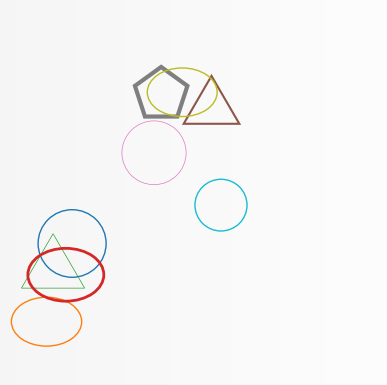[{"shape": "circle", "thickness": 1, "radius": 0.44, "center": [0.186, 0.368]}, {"shape": "oval", "thickness": 1, "radius": 0.45, "center": [0.12, 0.164]}, {"shape": "triangle", "thickness": 0.5, "radius": 0.47, "center": [0.137, 0.299]}, {"shape": "oval", "thickness": 2, "radius": 0.49, "center": [0.17, 0.286]}, {"shape": "triangle", "thickness": 1.5, "radius": 0.41, "center": [0.546, 0.72]}, {"shape": "circle", "thickness": 0.5, "radius": 0.41, "center": [0.397, 0.603]}, {"shape": "pentagon", "thickness": 3, "radius": 0.36, "center": [0.416, 0.755]}, {"shape": "oval", "thickness": 1, "radius": 0.45, "center": [0.47, 0.76]}, {"shape": "circle", "thickness": 1, "radius": 0.34, "center": [0.57, 0.467]}]